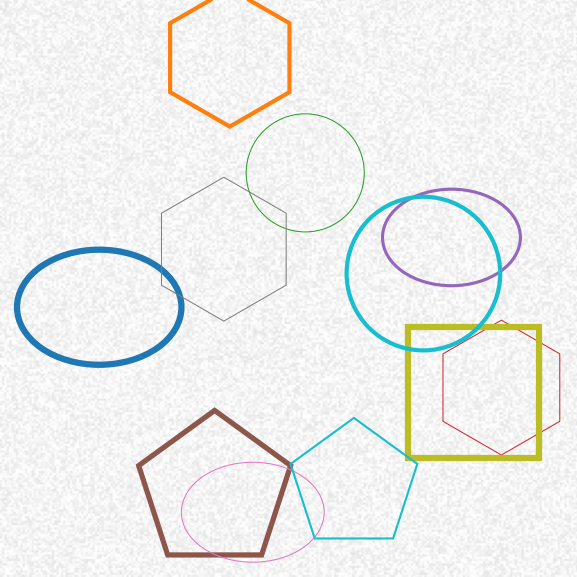[{"shape": "oval", "thickness": 3, "radius": 0.71, "center": [0.172, 0.467]}, {"shape": "hexagon", "thickness": 2, "radius": 0.6, "center": [0.398, 0.899]}, {"shape": "circle", "thickness": 0.5, "radius": 0.51, "center": [0.529, 0.7]}, {"shape": "hexagon", "thickness": 0.5, "radius": 0.58, "center": [0.868, 0.328]}, {"shape": "oval", "thickness": 1.5, "radius": 0.6, "center": [0.782, 0.588]}, {"shape": "pentagon", "thickness": 2.5, "radius": 0.69, "center": [0.372, 0.15]}, {"shape": "oval", "thickness": 0.5, "radius": 0.62, "center": [0.438, 0.112]}, {"shape": "hexagon", "thickness": 0.5, "radius": 0.62, "center": [0.388, 0.568]}, {"shape": "square", "thickness": 3, "radius": 0.57, "center": [0.82, 0.319]}, {"shape": "circle", "thickness": 2, "radius": 0.67, "center": [0.733, 0.525]}, {"shape": "pentagon", "thickness": 1, "radius": 0.58, "center": [0.613, 0.16]}]